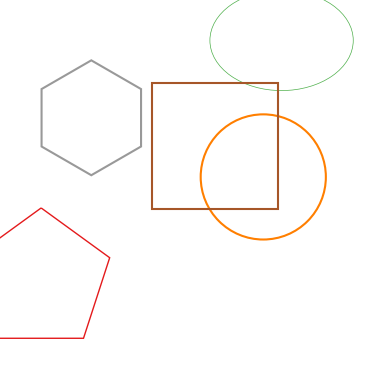[{"shape": "pentagon", "thickness": 1, "radius": 0.94, "center": [0.107, 0.273]}, {"shape": "oval", "thickness": 0.5, "radius": 0.93, "center": [0.731, 0.895]}, {"shape": "circle", "thickness": 1.5, "radius": 0.81, "center": [0.684, 0.54]}, {"shape": "square", "thickness": 1.5, "radius": 0.82, "center": [0.558, 0.621]}, {"shape": "hexagon", "thickness": 1.5, "radius": 0.75, "center": [0.237, 0.694]}]